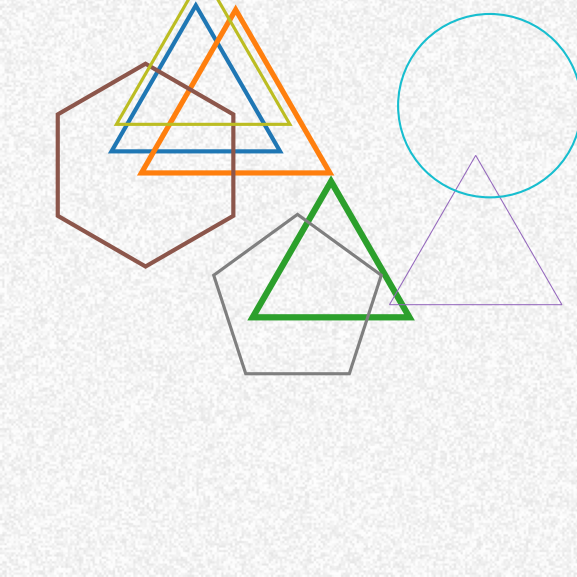[{"shape": "triangle", "thickness": 2, "radius": 0.84, "center": [0.339, 0.821]}, {"shape": "triangle", "thickness": 2.5, "radius": 0.94, "center": [0.408, 0.794]}, {"shape": "triangle", "thickness": 3, "radius": 0.78, "center": [0.573, 0.528]}, {"shape": "triangle", "thickness": 0.5, "radius": 0.86, "center": [0.824, 0.558]}, {"shape": "hexagon", "thickness": 2, "radius": 0.88, "center": [0.252, 0.713]}, {"shape": "pentagon", "thickness": 1.5, "radius": 0.76, "center": [0.515, 0.475]}, {"shape": "triangle", "thickness": 1.5, "radius": 0.87, "center": [0.352, 0.871]}, {"shape": "circle", "thickness": 1, "radius": 0.79, "center": [0.848, 0.816]}]